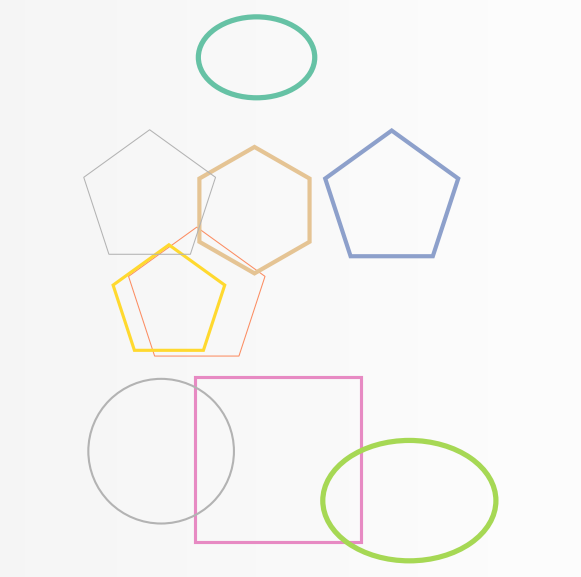[{"shape": "oval", "thickness": 2.5, "radius": 0.5, "center": [0.441, 0.9]}, {"shape": "pentagon", "thickness": 0.5, "radius": 0.62, "center": [0.339, 0.482]}, {"shape": "pentagon", "thickness": 2, "radius": 0.6, "center": [0.674, 0.653]}, {"shape": "square", "thickness": 1.5, "radius": 0.71, "center": [0.478, 0.203]}, {"shape": "oval", "thickness": 2.5, "radius": 0.74, "center": [0.704, 0.132]}, {"shape": "pentagon", "thickness": 1.5, "radius": 0.5, "center": [0.291, 0.474]}, {"shape": "hexagon", "thickness": 2, "radius": 0.55, "center": [0.438, 0.635]}, {"shape": "circle", "thickness": 1, "radius": 0.63, "center": [0.277, 0.218]}, {"shape": "pentagon", "thickness": 0.5, "radius": 0.6, "center": [0.257, 0.655]}]